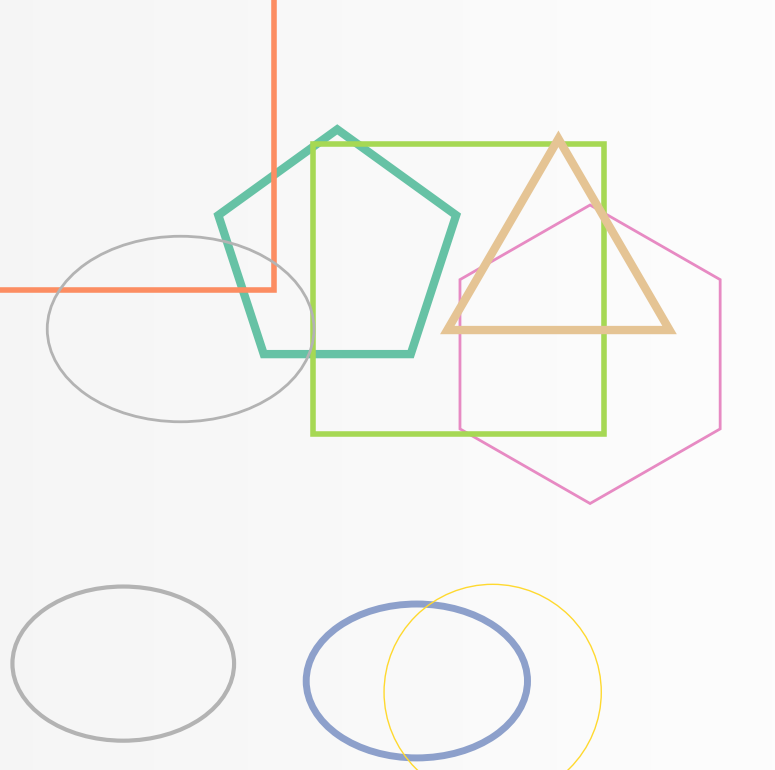[{"shape": "pentagon", "thickness": 3, "radius": 0.81, "center": [0.435, 0.671]}, {"shape": "square", "thickness": 2, "radius": 0.96, "center": [0.162, 0.815]}, {"shape": "oval", "thickness": 2.5, "radius": 0.71, "center": [0.538, 0.116]}, {"shape": "hexagon", "thickness": 1, "radius": 0.97, "center": [0.761, 0.54]}, {"shape": "square", "thickness": 2, "radius": 0.94, "center": [0.592, 0.624]}, {"shape": "circle", "thickness": 0.5, "radius": 0.7, "center": [0.636, 0.101]}, {"shape": "triangle", "thickness": 3, "radius": 0.83, "center": [0.721, 0.654]}, {"shape": "oval", "thickness": 1.5, "radius": 0.71, "center": [0.159, 0.138]}, {"shape": "oval", "thickness": 1, "radius": 0.86, "center": [0.233, 0.573]}]